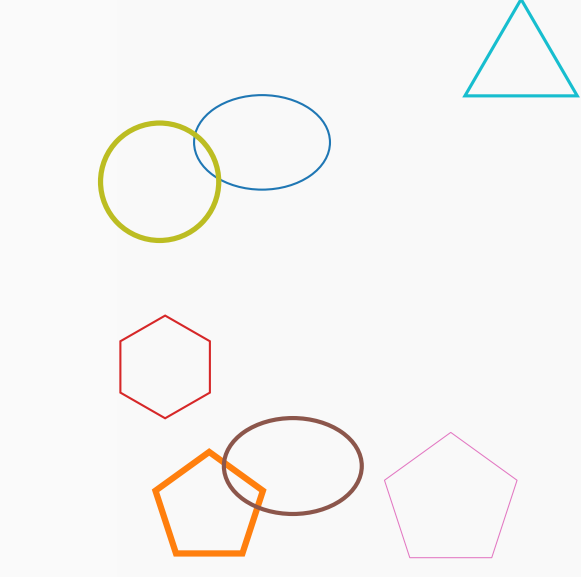[{"shape": "oval", "thickness": 1, "radius": 0.58, "center": [0.451, 0.753]}, {"shape": "pentagon", "thickness": 3, "radius": 0.49, "center": [0.36, 0.119]}, {"shape": "hexagon", "thickness": 1, "radius": 0.44, "center": [0.284, 0.364]}, {"shape": "oval", "thickness": 2, "radius": 0.59, "center": [0.504, 0.192]}, {"shape": "pentagon", "thickness": 0.5, "radius": 0.6, "center": [0.776, 0.13]}, {"shape": "circle", "thickness": 2.5, "radius": 0.51, "center": [0.275, 0.684]}, {"shape": "triangle", "thickness": 1.5, "radius": 0.56, "center": [0.897, 0.889]}]